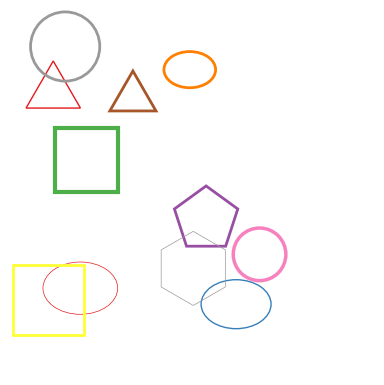[{"shape": "triangle", "thickness": 1, "radius": 0.41, "center": [0.138, 0.76]}, {"shape": "oval", "thickness": 0.5, "radius": 0.49, "center": [0.209, 0.252]}, {"shape": "oval", "thickness": 1, "radius": 0.45, "center": [0.613, 0.21]}, {"shape": "square", "thickness": 3, "radius": 0.41, "center": [0.224, 0.585]}, {"shape": "pentagon", "thickness": 2, "radius": 0.43, "center": [0.535, 0.431]}, {"shape": "oval", "thickness": 2, "radius": 0.34, "center": [0.493, 0.819]}, {"shape": "square", "thickness": 2, "radius": 0.46, "center": [0.126, 0.221]}, {"shape": "triangle", "thickness": 2, "radius": 0.35, "center": [0.345, 0.746]}, {"shape": "circle", "thickness": 2.5, "radius": 0.34, "center": [0.674, 0.339]}, {"shape": "hexagon", "thickness": 0.5, "radius": 0.48, "center": [0.502, 0.303]}, {"shape": "circle", "thickness": 2, "radius": 0.45, "center": [0.169, 0.879]}]